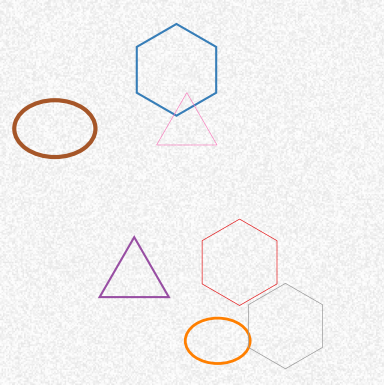[{"shape": "hexagon", "thickness": 0.5, "radius": 0.56, "center": [0.622, 0.319]}, {"shape": "hexagon", "thickness": 1.5, "radius": 0.6, "center": [0.458, 0.819]}, {"shape": "triangle", "thickness": 1.5, "radius": 0.52, "center": [0.349, 0.28]}, {"shape": "oval", "thickness": 2, "radius": 0.42, "center": [0.565, 0.115]}, {"shape": "oval", "thickness": 3, "radius": 0.53, "center": [0.143, 0.666]}, {"shape": "triangle", "thickness": 0.5, "radius": 0.45, "center": [0.485, 0.669]}, {"shape": "hexagon", "thickness": 0.5, "radius": 0.55, "center": [0.742, 0.153]}]